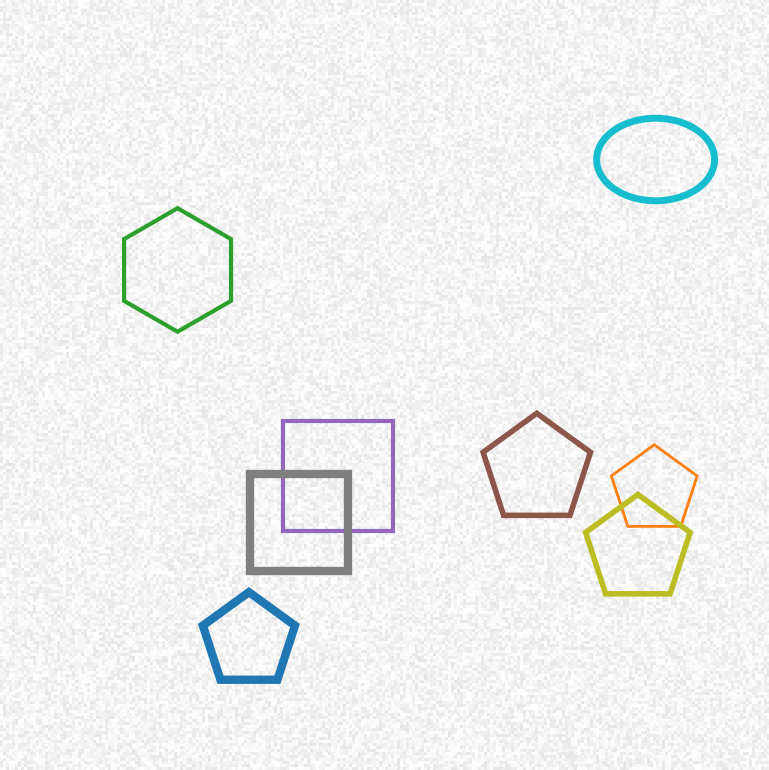[{"shape": "pentagon", "thickness": 3, "radius": 0.31, "center": [0.323, 0.168]}, {"shape": "pentagon", "thickness": 1, "radius": 0.29, "center": [0.85, 0.364]}, {"shape": "hexagon", "thickness": 1.5, "radius": 0.4, "center": [0.231, 0.649]}, {"shape": "square", "thickness": 1.5, "radius": 0.36, "center": [0.439, 0.382]}, {"shape": "pentagon", "thickness": 2, "radius": 0.37, "center": [0.697, 0.39]}, {"shape": "square", "thickness": 3, "radius": 0.32, "center": [0.388, 0.321]}, {"shape": "pentagon", "thickness": 2, "radius": 0.36, "center": [0.828, 0.286]}, {"shape": "oval", "thickness": 2.5, "radius": 0.38, "center": [0.851, 0.793]}]